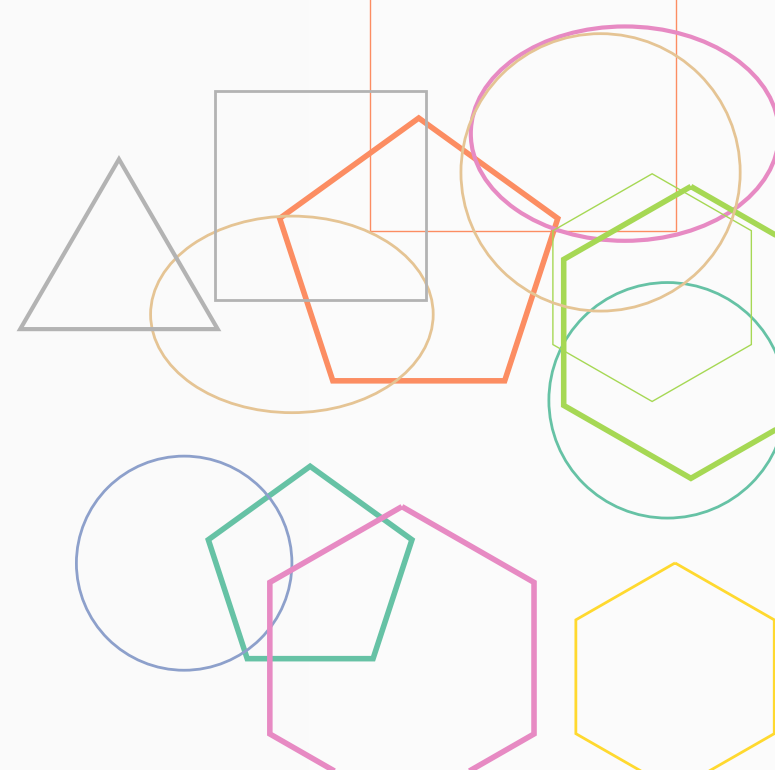[{"shape": "circle", "thickness": 1, "radius": 0.76, "center": [0.861, 0.48]}, {"shape": "pentagon", "thickness": 2, "radius": 0.69, "center": [0.4, 0.256]}, {"shape": "pentagon", "thickness": 2, "radius": 0.94, "center": [0.54, 0.658]}, {"shape": "square", "thickness": 0.5, "radius": 0.99, "center": [0.675, 0.897]}, {"shape": "circle", "thickness": 1, "radius": 0.7, "center": [0.238, 0.269]}, {"shape": "hexagon", "thickness": 2, "radius": 0.98, "center": [0.519, 0.145]}, {"shape": "oval", "thickness": 1.5, "radius": 0.99, "center": [0.806, 0.826]}, {"shape": "hexagon", "thickness": 0.5, "radius": 0.74, "center": [0.841, 0.626]}, {"shape": "hexagon", "thickness": 2, "radius": 0.95, "center": [0.891, 0.568]}, {"shape": "hexagon", "thickness": 1, "radius": 0.74, "center": [0.871, 0.121]}, {"shape": "circle", "thickness": 1, "radius": 0.9, "center": [0.775, 0.776]}, {"shape": "oval", "thickness": 1, "radius": 0.91, "center": [0.377, 0.592]}, {"shape": "square", "thickness": 1, "radius": 0.68, "center": [0.414, 0.746]}, {"shape": "triangle", "thickness": 1.5, "radius": 0.74, "center": [0.153, 0.646]}]